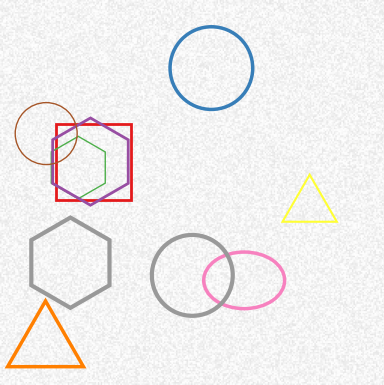[{"shape": "square", "thickness": 2, "radius": 0.49, "center": [0.243, 0.579]}, {"shape": "circle", "thickness": 2.5, "radius": 0.54, "center": [0.549, 0.823]}, {"shape": "hexagon", "thickness": 1, "radius": 0.4, "center": [0.203, 0.565]}, {"shape": "hexagon", "thickness": 2, "radius": 0.57, "center": [0.235, 0.58]}, {"shape": "triangle", "thickness": 2.5, "radius": 0.57, "center": [0.118, 0.104]}, {"shape": "triangle", "thickness": 1.5, "radius": 0.41, "center": [0.804, 0.465]}, {"shape": "circle", "thickness": 1, "radius": 0.4, "center": [0.12, 0.653]}, {"shape": "oval", "thickness": 2.5, "radius": 0.53, "center": [0.634, 0.272]}, {"shape": "hexagon", "thickness": 3, "radius": 0.59, "center": [0.183, 0.318]}, {"shape": "circle", "thickness": 3, "radius": 0.53, "center": [0.499, 0.285]}]